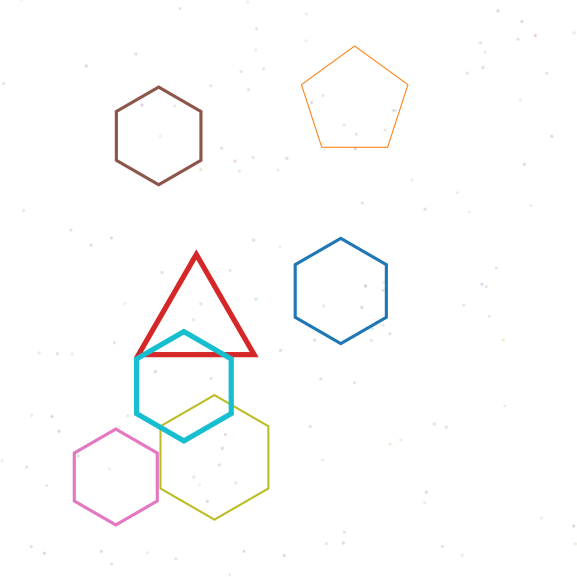[{"shape": "hexagon", "thickness": 1.5, "radius": 0.46, "center": [0.59, 0.495]}, {"shape": "pentagon", "thickness": 0.5, "radius": 0.48, "center": [0.614, 0.823]}, {"shape": "triangle", "thickness": 2.5, "radius": 0.58, "center": [0.34, 0.443]}, {"shape": "hexagon", "thickness": 1.5, "radius": 0.42, "center": [0.275, 0.764]}, {"shape": "hexagon", "thickness": 1.5, "radius": 0.41, "center": [0.201, 0.173]}, {"shape": "hexagon", "thickness": 1, "radius": 0.54, "center": [0.371, 0.207]}, {"shape": "hexagon", "thickness": 2.5, "radius": 0.47, "center": [0.318, 0.33]}]